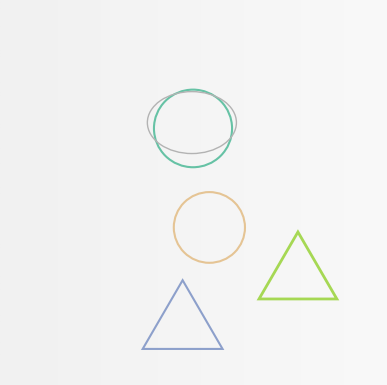[{"shape": "circle", "thickness": 1.5, "radius": 0.5, "center": [0.498, 0.666]}, {"shape": "triangle", "thickness": 1.5, "radius": 0.59, "center": [0.471, 0.153]}, {"shape": "triangle", "thickness": 2, "radius": 0.58, "center": [0.769, 0.281]}, {"shape": "circle", "thickness": 1.5, "radius": 0.46, "center": [0.54, 0.409]}, {"shape": "oval", "thickness": 1, "radius": 0.57, "center": [0.495, 0.682]}]